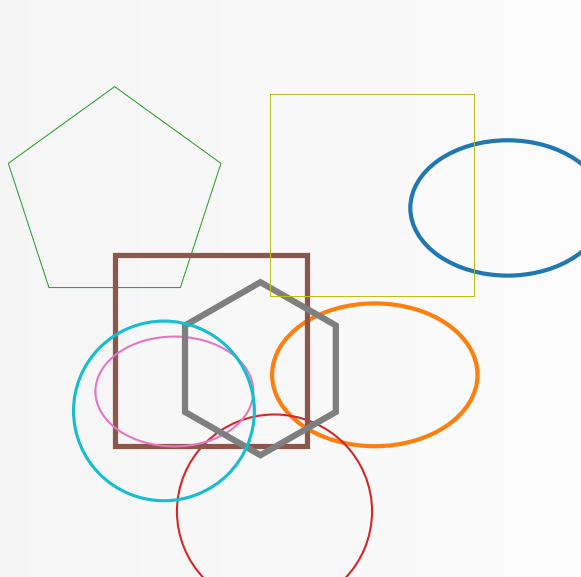[{"shape": "oval", "thickness": 2, "radius": 0.84, "center": [0.873, 0.639]}, {"shape": "oval", "thickness": 2, "radius": 0.88, "center": [0.645, 0.35]}, {"shape": "pentagon", "thickness": 0.5, "radius": 0.96, "center": [0.197, 0.657]}, {"shape": "circle", "thickness": 1, "radius": 0.84, "center": [0.472, 0.114]}, {"shape": "square", "thickness": 2.5, "radius": 0.83, "center": [0.363, 0.393]}, {"shape": "oval", "thickness": 1, "radius": 0.68, "center": [0.3, 0.321]}, {"shape": "hexagon", "thickness": 3, "radius": 0.75, "center": [0.448, 0.361]}, {"shape": "square", "thickness": 0.5, "radius": 0.87, "center": [0.64, 0.661]}, {"shape": "circle", "thickness": 1.5, "radius": 0.78, "center": [0.282, 0.288]}]